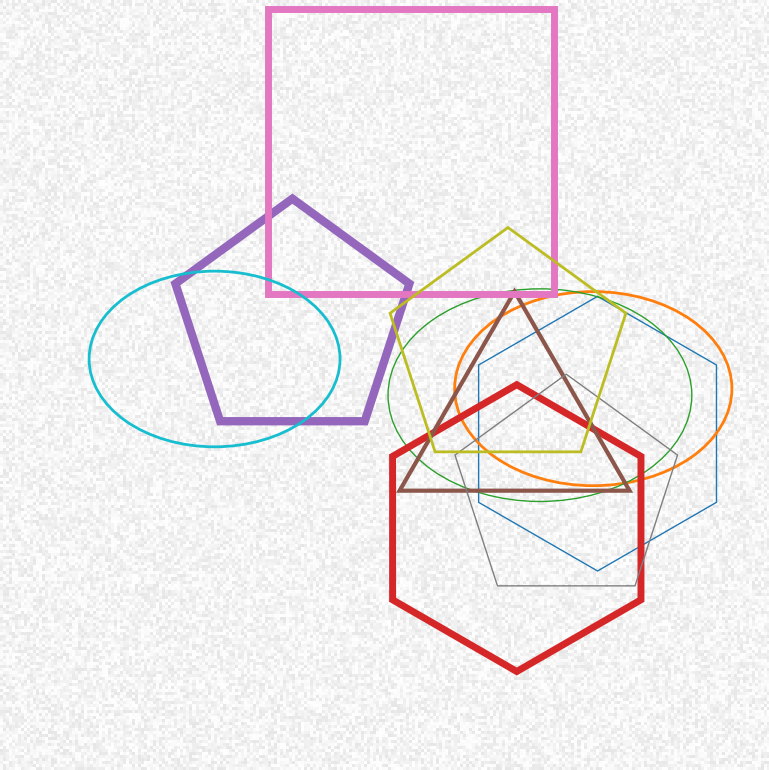[{"shape": "hexagon", "thickness": 0.5, "radius": 0.89, "center": [0.776, 0.437]}, {"shape": "oval", "thickness": 1, "radius": 0.9, "center": [0.77, 0.495]}, {"shape": "oval", "thickness": 0.5, "radius": 0.99, "center": [0.701, 0.487]}, {"shape": "hexagon", "thickness": 2.5, "radius": 0.93, "center": [0.671, 0.314]}, {"shape": "pentagon", "thickness": 3, "radius": 0.8, "center": [0.38, 0.582]}, {"shape": "triangle", "thickness": 1.5, "radius": 0.86, "center": [0.668, 0.449]}, {"shape": "square", "thickness": 2.5, "radius": 0.93, "center": [0.534, 0.803]}, {"shape": "pentagon", "thickness": 0.5, "radius": 0.76, "center": [0.735, 0.362]}, {"shape": "pentagon", "thickness": 1, "radius": 0.81, "center": [0.66, 0.543]}, {"shape": "oval", "thickness": 1, "radius": 0.81, "center": [0.279, 0.534]}]